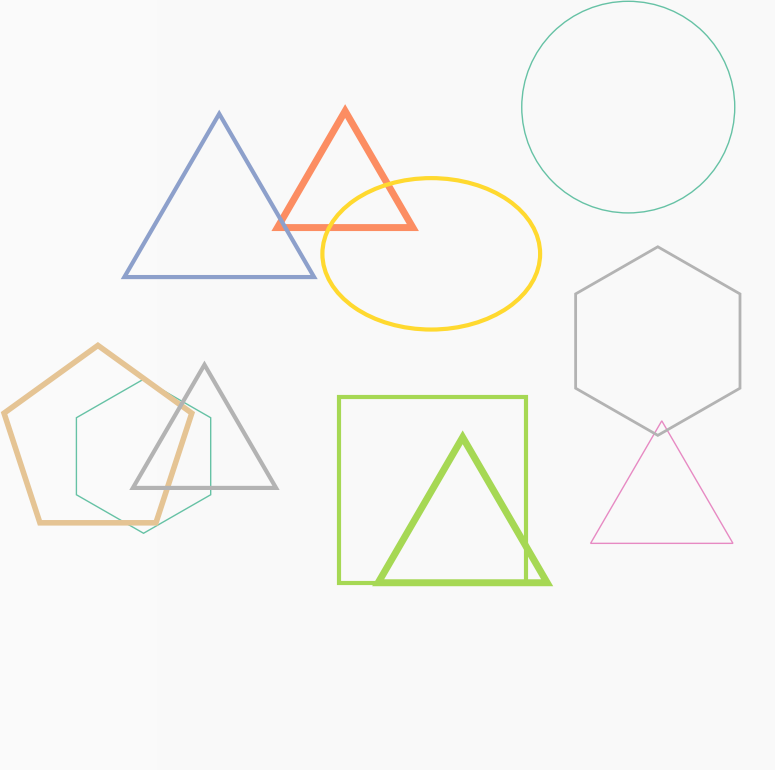[{"shape": "circle", "thickness": 0.5, "radius": 0.69, "center": [0.811, 0.861]}, {"shape": "hexagon", "thickness": 0.5, "radius": 0.5, "center": [0.185, 0.407]}, {"shape": "triangle", "thickness": 2.5, "radius": 0.5, "center": [0.445, 0.755]}, {"shape": "triangle", "thickness": 1.5, "radius": 0.71, "center": [0.283, 0.711]}, {"shape": "triangle", "thickness": 0.5, "radius": 0.53, "center": [0.854, 0.347]}, {"shape": "square", "thickness": 1.5, "radius": 0.6, "center": [0.559, 0.364]}, {"shape": "triangle", "thickness": 2.5, "radius": 0.63, "center": [0.597, 0.306]}, {"shape": "oval", "thickness": 1.5, "radius": 0.7, "center": [0.556, 0.67]}, {"shape": "pentagon", "thickness": 2, "radius": 0.64, "center": [0.126, 0.424]}, {"shape": "triangle", "thickness": 1.5, "radius": 0.53, "center": [0.264, 0.42]}, {"shape": "hexagon", "thickness": 1, "radius": 0.61, "center": [0.849, 0.557]}]